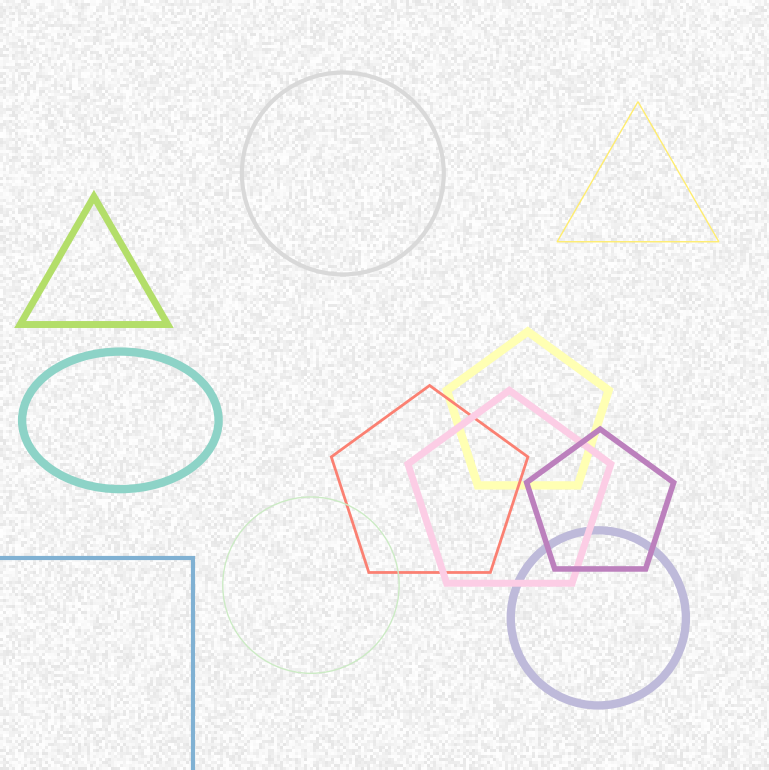[{"shape": "oval", "thickness": 3, "radius": 0.64, "center": [0.156, 0.454]}, {"shape": "pentagon", "thickness": 3, "radius": 0.55, "center": [0.685, 0.459]}, {"shape": "circle", "thickness": 3, "radius": 0.57, "center": [0.777, 0.198]}, {"shape": "pentagon", "thickness": 1, "radius": 0.67, "center": [0.558, 0.365]}, {"shape": "square", "thickness": 1.5, "radius": 0.73, "center": [0.106, 0.129]}, {"shape": "triangle", "thickness": 2.5, "radius": 0.55, "center": [0.122, 0.634]}, {"shape": "pentagon", "thickness": 2.5, "radius": 0.69, "center": [0.662, 0.355]}, {"shape": "circle", "thickness": 1.5, "radius": 0.66, "center": [0.445, 0.775]}, {"shape": "pentagon", "thickness": 2, "radius": 0.5, "center": [0.779, 0.342]}, {"shape": "circle", "thickness": 0.5, "radius": 0.57, "center": [0.404, 0.24]}, {"shape": "triangle", "thickness": 0.5, "radius": 0.61, "center": [0.829, 0.747]}]